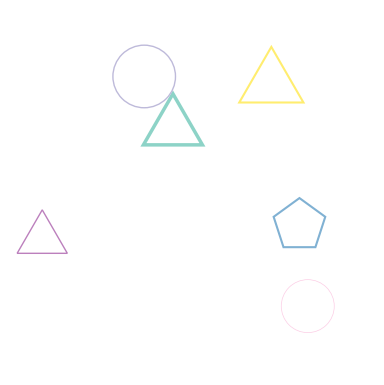[{"shape": "triangle", "thickness": 2.5, "radius": 0.44, "center": [0.449, 0.668]}, {"shape": "circle", "thickness": 1, "radius": 0.41, "center": [0.375, 0.801]}, {"shape": "pentagon", "thickness": 1.5, "radius": 0.35, "center": [0.778, 0.415]}, {"shape": "circle", "thickness": 0.5, "radius": 0.34, "center": [0.799, 0.205]}, {"shape": "triangle", "thickness": 1, "radius": 0.38, "center": [0.11, 0.38]}, {"shape": "triangle", "thickness": 1.5, "radius": 0.48, "center": [0.705, 0.782]}]